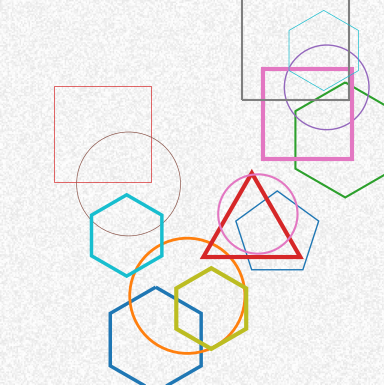[{"shape": "pentagon", "thickness": 1, "radius": 0.57, "center": [0.72, 0.391]}, {"shape": "hexagon", "thickness": 2.5, "radius": 0.68, "center": [0.404, 0.118]}, {"shape": "circle", "thickness": 2, "radius": 0.75, "center": [0.487, 0.232]}, {"shape": "hexagon", "thickness": 1.5, "radius": 0.75, "center": [0.897, 0.637]}, {"shape": "triangle", "thickness": 3, "radius": 0.73, "center": [0.654, 0.405]}, {"shape": "square", "thickness": 0.5, "radius": 0.62, "center": [0.266, 0.652]}, {"shape": "circle", "thickness": 1, "radius": 0.55, "center": [0.849, 0.773]}, {"shape": "circle", "thickness": 0.5, "radius": 0.67, "center": [0.334, 0.522]}, {"shape": "circle", "thickness": 1.5, "radius": 0.51, "center": [0.67, 0.444]}, {"shape": "square", "thickness": 3, "radius": 0.58, "center": [0.799, 0.704]}, {"shape": "square", "thickness": 1.5, "radius": 0.7, "center": [0.768, 0.88]}, {"shape": "hexagon", "thickness": 3, "radius": 0.52, "center": [0.549, 0.199]}, {"shape": "hexagon", "thickness": 0.5, "radius": 0.52, "center": [0.841, 0.869]}, {"shape": "hexagon", "thickness": 2.5, "radius": 0.53, "center": [0.329, 0.388]}]